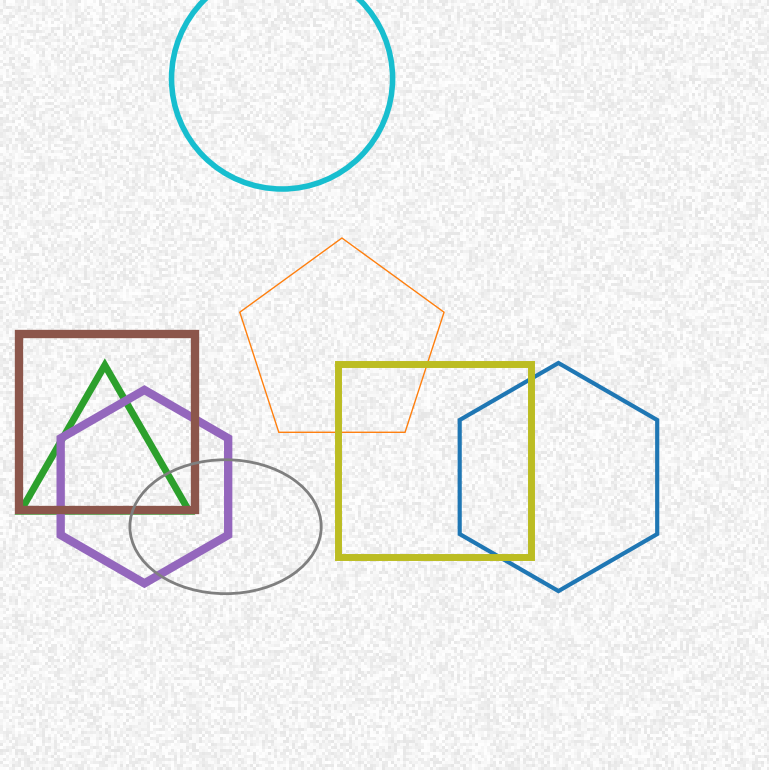[{"shape": "hexagon", "thickness": 1.5, "radius": 0.74, "center": [0.725, 0.38]}, {"shape": "pentagon", "thickness": 0.5, "radius": 0.7, "center": [0.444, 0.551]}, {"shape": "triangle", "thickness": 2.5, "radius": 0.63, "center": [0.136, 0.399]}, {"shape": "hexagon", "thickness": 3, "radius": 0.63, "center": [0.188, 0.368]}, {"shape": "square", "thickness": 3, "radius": 0.57, "center": [0.139, 0.452]}, {"shape": "oval", "thickness": 1, "radius": 0.62, "center": [0.293, 0.316]}, {"shape": "square", "thickness": 2.5, "radius": 0.63, "center": [0.564, 0.402]}, {"shape": "circle", "thickness": 2, "radius": 0.72, "center": [0.366, 0.898]}]